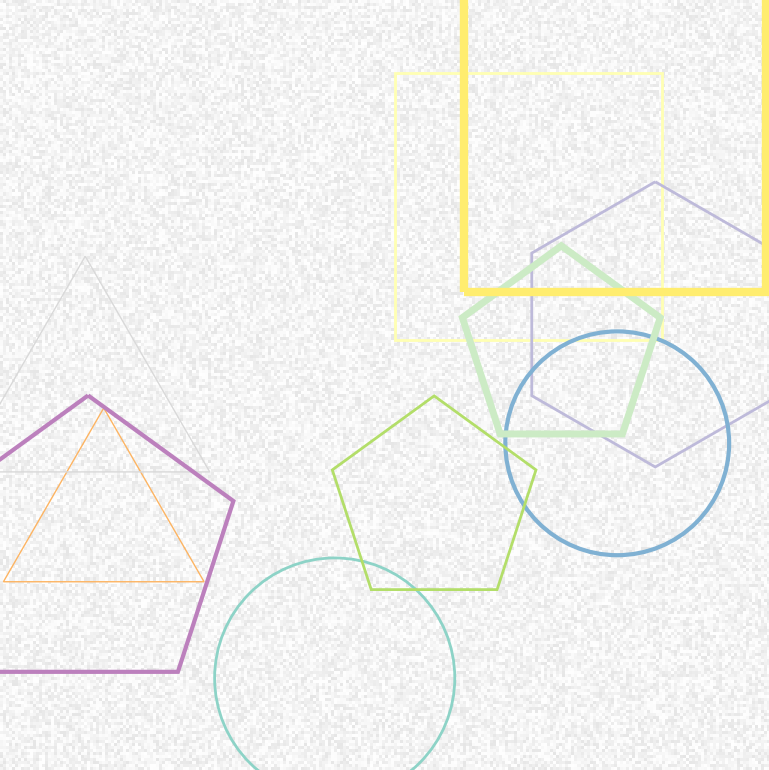[{"shape": "circle", "thickness": 1, "radius": 0.78, "center": [0.435, 0.119]}, {"shape": "square", "thickness": 1, "radius": 0.87, "center": [0.687, 0.732]}, {"shape": "hexagon", "thickness": 1, "radius": 0.93, "center": [0.851, 0.579]}, {"shape": "circle", "thickness": 1.5, "radius": 0.73, "center": [0.802, 0.424]}, {"shape": "triangle", "thickness": 0.5, "radius": 0.75, "center": [0.135, 0.32]}, {"shape": "pentagon", "thickness": 1, "radius": 0.7, "center": [0.564, 0.347]}, {"shape": "triangle", "thickness": 0.5, "radius": 0.93, "center": [0.111, 0.481]}, {"shape": "pentagon", "thickness": 1.5, "radius": 0.99, "center": [0.114, 0.288]}, {"shape": "pentagon", "thickness": 2.5, "radius": 0.68, "center": [0.729, 0.546]}, {"shape": "square", "thickness": 3, "radius": 0.98, "center": [0.799, 0.817]}]